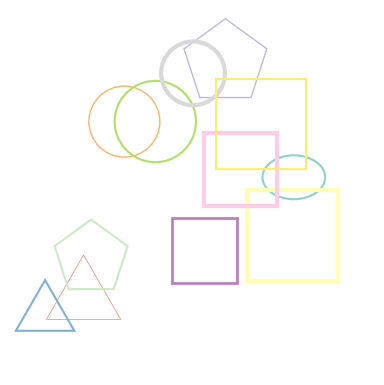[{"shape": "oval", "thickness": 1.5, "radius": 0.41, "center": [0.763, 0.54]}, {"shape": "square", "thickness": 3, "radius": 0.59, "center": [0.759, 0.389]}, {"shape": "pentagon", "thickness": 1, "radius": 0.57, "center": [0.585, 0.838]}, {"shape": "triangle", "thickness": 0.5, "radius": 0.56, "center": [0.217, 0.226]}, {"shape": "triangle", "thickness": 1.5, "radius": 0.44, "center": [0.117, 0.185]}, {"shape": "circle", "thickness": 1, "radius": 0.46, "center": [0.323, 0.684]}, {"shape": "circle", "thickness": 1.5, "radius": 0.53, "center": [0.403, 0.684]}, {"shape": "square", "thickness": 3, "radius": 0.47, "center": [0.624, 0.559]}, {"shape": "circle", "thickness": 3, "radius": 0.41, "center": [0.501, 0.809]}, {"shape": "square", "thickness": 2, "radius": 0.42, "center": [0.532, 0.349]}, {"shape": "pentagon", "thickness": 1.5, "radius": 0.5, "center": [0.237, 0.33]}, {"shape": "square", "thickness": 1.5, "radius": 0.59, "center": [0.678, 0.678]}]